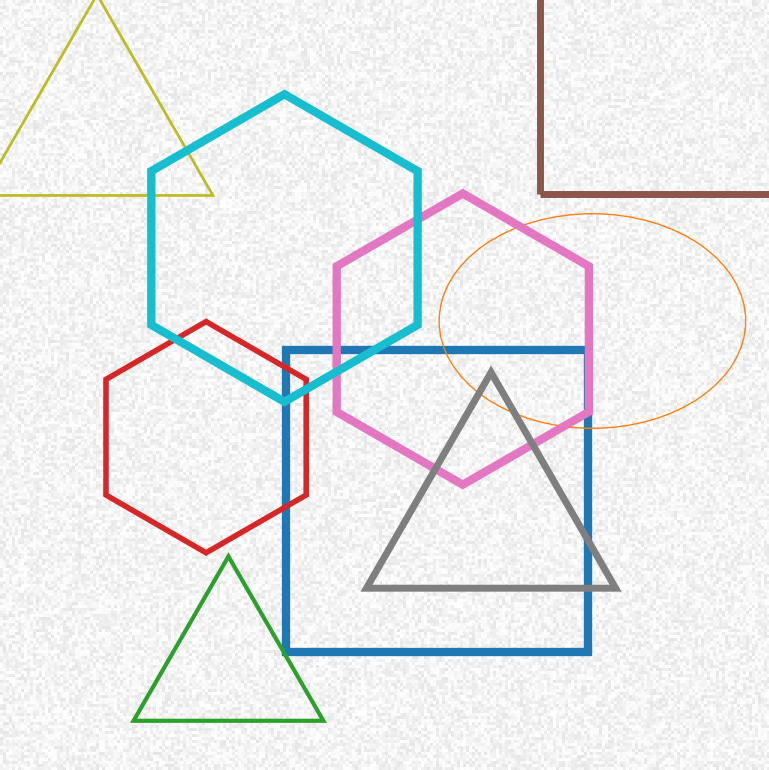[{"shape": "square", "thickness": 3, "radius": 0.98, "center": [0.568, 0.35]}, {"shape": "oval", "thickness": 0.5, "radius": 1.0, "center": [0.769, 0.583]}, {"shape": "triangle", "thickness": 1.5, "radius": 0.71, "center": [0.297, 0.135]}, {"shape": "hexagon", "thickness": 2, "radius": 0.75, "center": [0.268, 0.432]}, {"shape": "square", "thickness": 2.5, "radius": 0.76, "center": [0.853, 0.9]}, {"shape": "hexagon", "thickness": 3, "radius": 0.95, "center": [0.601, 0.56]}, {"shape": "triangle", "thickness": 2.5, "radius": 0.93, "center": [0.638, 0.33]}, {"shape": "triangle", "thickness": 1, "radius": 0.87, "center": [0.126, 0.833]}, {"shape": "hexagon", "thickness": 3, "radius": 1.0, "center": [0.369, 0.678]}]